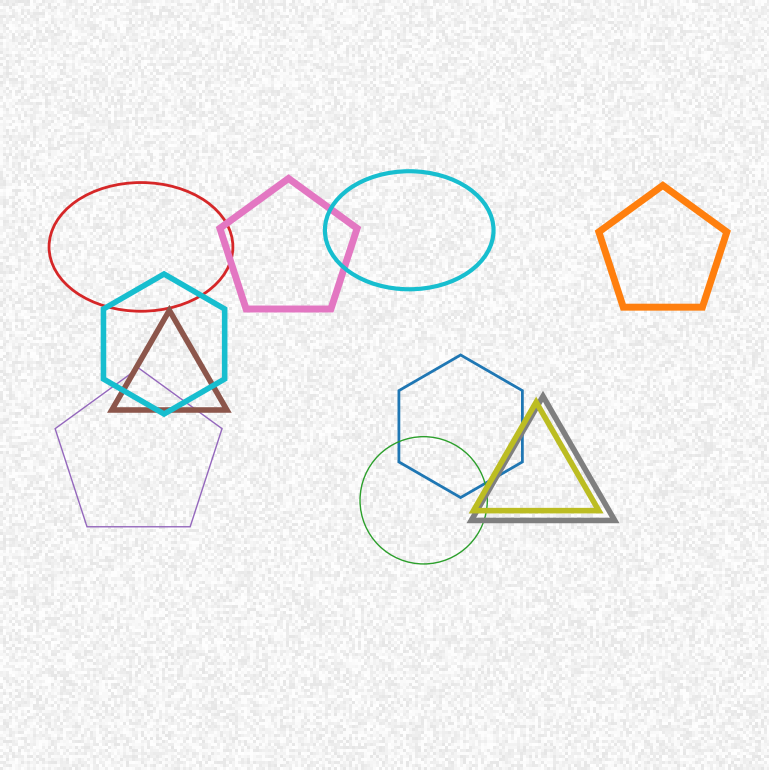[{"shape": "hexagon", "thickness": 1, "radius": 0.46, "center": [0.598, 0.446]}, {"shape": "pentagon", "thickness": 2.5, "radius": 0.44, "center": [0.861, 0.672]}, {"shape": "circle", "thickness": 0.5, "radius": 0.41, "center": [0.55, 0.35]}, {"shape": "oval", "thickness": 1, "radius": 0.6, "center": [0.183, 0.679]}, {"shape": "pentagon", "thickness": 0.5, "radius": 0.57, "center": [0.18, 0.408]}, {"shape": "triangle", "thickness": 2, "radius": 0.43, "center": [0.22, 0.511]}, {"shape": "pentagon", "thickness": 2.5, "radius": 0.47, "center": [0.375, 0.674]}, {"shape": "triangle", "thickness": 2, "radius": 0.54, "center": [0.705, 0.378]}, {"shape": "triangle", "thickness": 2, "radius": 0.47, "center": [0.696, 0.384]}, {"shape": "hexagon", "thickness": 2, "radius": 0.45, "center": [0.213, 0.553]}, {"shape": "oval", "thickness": 1.5, "radius": 0.55, "center": [0.531, 0.701]}]